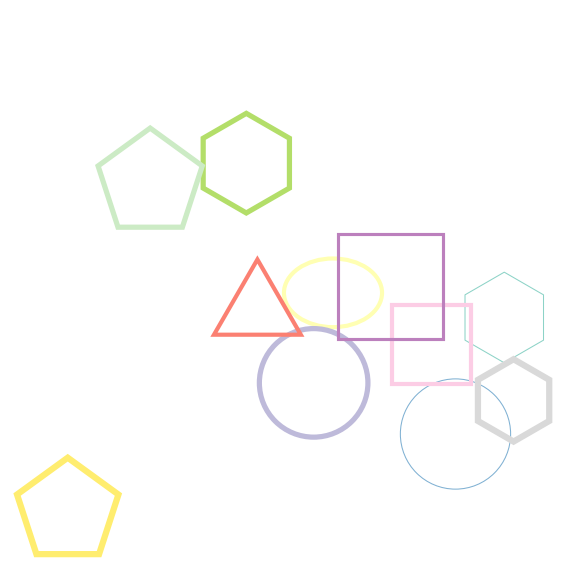[{"shape": "hexagon", "thickness": 0.5, "radius": 0.39, "center": [0.873, 0.449]}, {"shape": "oval", "thickness": 2, "radius": 0.42, "center": [0.577, 0.492]}, {"shape": "circle", "thickness": 2.5, "radius": 0.47, "center": [0.543, 0.336]}, {"shape": "triangle", "thickness": 2, "radius": 0.43, "center": [0.446, 0.463]}, {"shape": "circle", "thickness": 0.5, "radius": 0.48, "center": [0.789, 0.248]}, {"shape": "hexagon", "thickness": 2.5, "radius": 0.43, "center": [0.427, 0.717]}, {"shape": "square", "thickness": 2, "radius": 0.34, "center": [0.747, 0.403]}, {"shape": "hexagon", "thickness": 3, "radius": 0.36, "center": [0.889, 0.306]}, {"shape": "square", "thickness": 1.5, "radius": 0.45, "center": [0.677, 0.503]}, {"shape": "pentagon", "thickness": 2.5, "radius": 0.47, "center": [0.26, 0.682]}, {"shape": "pentagon", "thickness": 3, "radius": 0.46, "center": [0.117, 0.114]}]